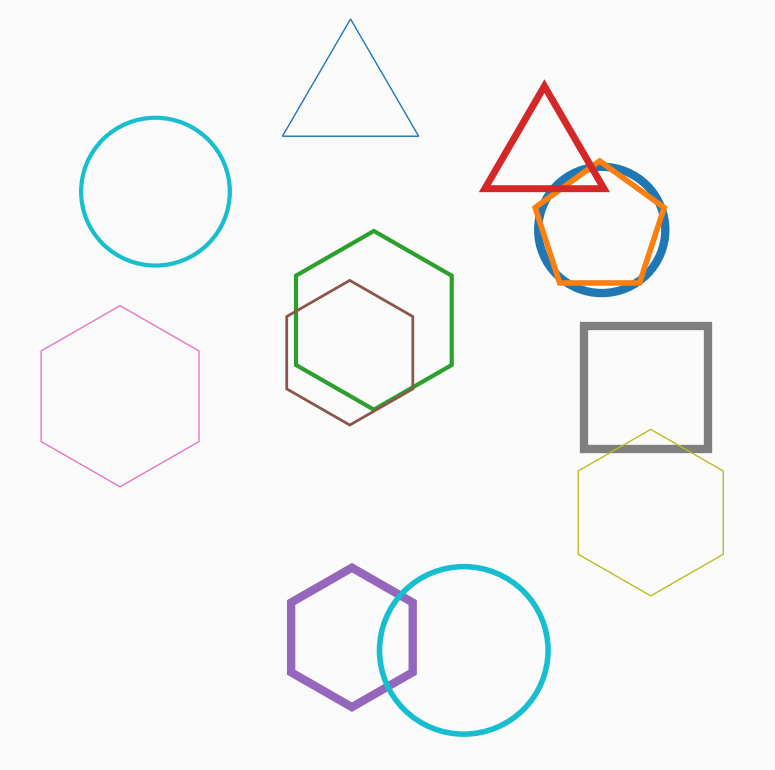[{"shape": "circle", "thickness": 3, "radius": 0.41, "center": [0.776, 0.701]}, {"shape": "triangle", "thickness": 0.5, "radius": 0.51, "center": [0.452, 0.874]}, {"shape": "pentagon", "thickness": 2, "radius": 0.44, "center": [0.774, 0.703]}, {"shape": "hexagon", "thickness": 1.5, "radius": 0.58, "center": [0.482, 0.584]}, {"shape": "triangle", "thickness": 2.5, "radius": 0.44, "center": [0.702, 0.799]}, {"shape": "hexagon", "thickness": 3, "radius": 0.45, "center": [0.454, 0.172]}, {"shape": "hexagon", "thickness": 1, "radius": 0.47, "center": [0.451, 0.542]}, {"shape": "hexagon", "thickness": 0.5, "radius": 0.59, "center": [0.155, 0.485]}, {"shape": "square", "thickness": 3, "radius": 0.4, "center": [0.833, 0.497]}, {"shape": "hexagon", "thickness": 0.5, "radius": 0.54, "center": [0.84, 0.334]}, {"shape": "circle", "thickness": 1.5, "radius": 0.48, "center": [0.201, 0.751]}, {"shape": "circle", "thickness": 2, "radius": 0.54, "center": [0.598, 0.155]}]